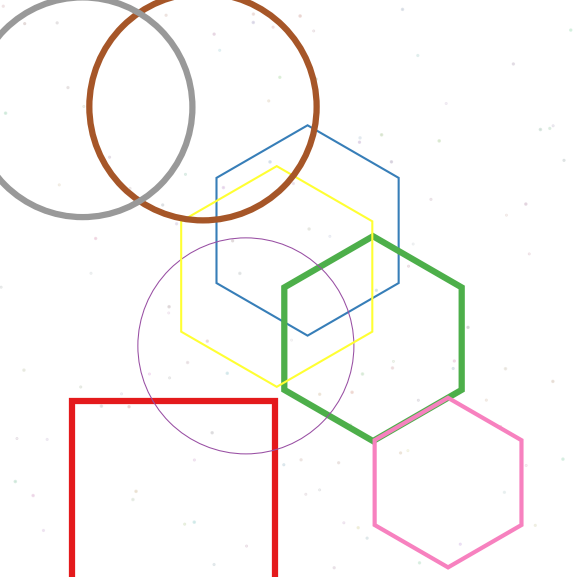[{"shape": "square", "thickness": 3, "radius": 0.88, "center": [0.3, 0.13]}, {"shape": "hexagon", "thickness": 1, "radius": 0.91, "center": [0.533, 0.6]}, {"shape": "hexagon", "thickness": 3, "radius": 0.89, "center": [0.646, 0.413]}, {"shape": "circle", "thickness": 0.5, "radius": 0.94, "center": [0.426, 0.4]}, {"shape": "hexagon", "thickness": 1, "radius": 0.96, "center": [0.479, 0.52]}, {"shape": "circle", "thickness": 3, "radius": 0.98, "center": [0.351, 0.814]}, {"shape": "hexagon", "thickness": 2, "radius": 0.73, "center": [0.776, 0.163]}, {"shape": "circle", "thickness": 3, "radius": 0.95, "center": [0.143, 0.813]}]